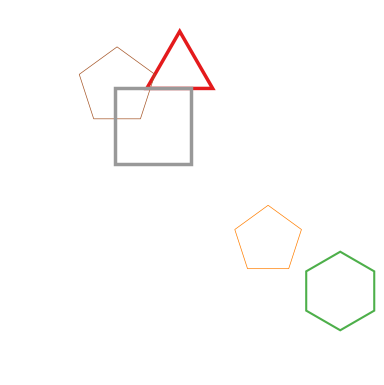[{"shape": "triangle", "thickness": 2.5, "radius": 0.49, "center": [0.467, 0.82]}, {"shape": "hexagon", "thickness": 1.5, "radius": 0.51, "center": [0.884, 0.244]}, {"shape": "pentagon", "thickness": 0.5, "radius": 0.46, "center": [0.696, 0.376]}, {"shape": "pentagon", "thickness": 0.5, "radius": 0.52, "center": [0.304, 0.775]}, {"shape": "square", "thickness": 2.5, "radius": 0.49, "center": [0.398, 0.674]}]